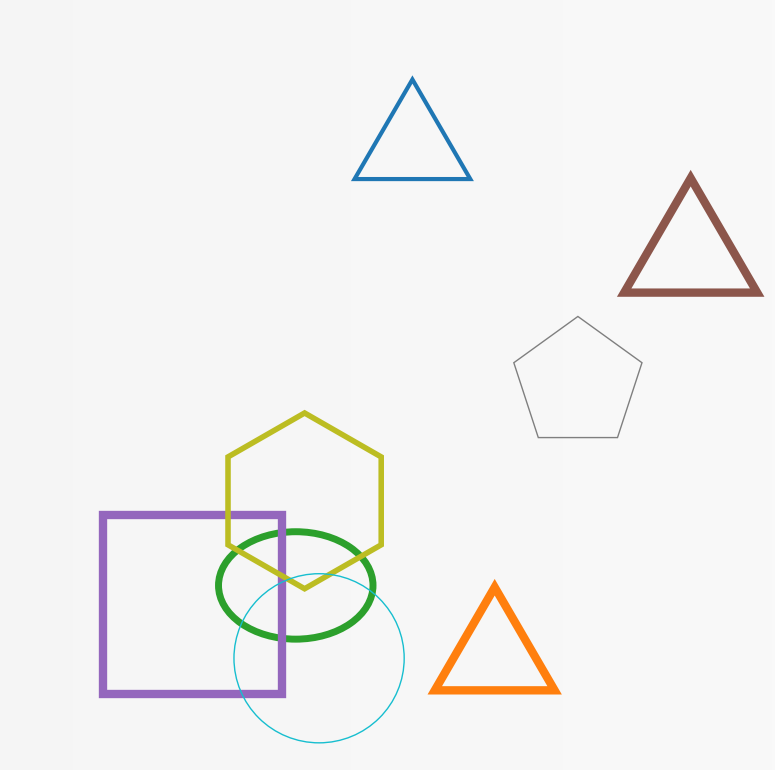[{"shape": "triangle", "thickness": 1.5, "radius": 0.43, "center": [0.532, 0.811]}, {"shape": "triangle", "thickness": 3, "radius": 0.45, "center": [0.638, 0.148]}, {"shape": "oval", "thickness": 2.5, "radius": 0.5, "center": [0.382, 0.24]}, {"shape": "square", "thickness": 3, "radius": 0.58, "center": [0.249, 0.215]}, {"shape": "triangle", "thickness": 3, "radius": 0.5, "center": [0.891, 0.67]}, {"shape": "pentagon", "thickness": 0.5, "radius": 0.43, "center": [0.746, 0.502]}, {"shape": "hexagon", "thickness": 2, "radius": 0.57, "center": [0.393, 0.35]}, {"shape": "circle", "thickness": 0.5, "radius": 0.55, "center": [0.412, 0.145]}]